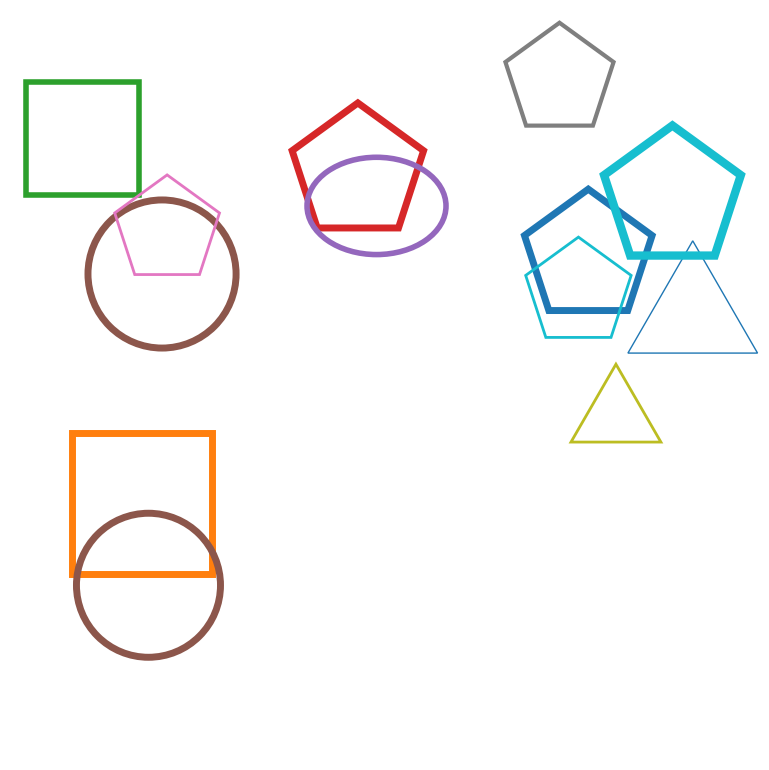[{"shape": "pentagon", "thickness": 2.5, "radius": 0.44, "center": [0.764, 0.667]}, {"shape": "triangle", "thickness": 0.5, "radius": 0.49, "center": [0.9, 0.59]}, {"shape": "square", "thickness": 2.5, "radius": 0.46, "center": [0.184, 0.346]}, {"shape": "square", "thickness": 2, "radius": 0.37, "center": [0.107, 0.82]}, {"shape": "pentagon", "thickness": 2.5, "radius": 0.45, "center": [0.465, 0.777]}, {"shape": "oval", "thickness": 2, "radius": 0.45, "center": [0.489, 0.733]}, {"shape": "circle", "thickness": 2.5, "radius": 0.48, "center": [0.21, 0.644]}, {"shape": "circle", "thickness": 2.5, "radius": 0.47, "center": [0.193, 0.24]}, {"shape": "pentagon", "thickness": 1, "radius": 0.36, "center": [0.217, 0.701]}, {"shape": "pentagon", "thickness": 1.5, "radius": 0.37, "center": [0.727, 0.897]}, {"shape": "triangle", "thickness": 1, "radius": 0.34, "center": [0.8, 0.46]}, {"shape": "pentagon", "thickness": 1, "radius": 0.36, "center": [0.751, 0.62]}, {"shape": "pentagon", "thickness": 3, "radius": 0.47, "center": [0.873, 0.744]}]